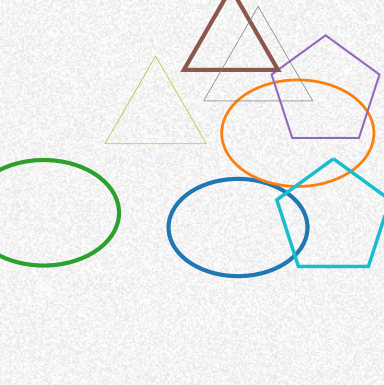[{"shape": "oval", "thickness": 3, "radius": 0.9, "center": [0.618, 0.409]}, {"shape": "oval", "thickness": 2, "radius": 0.99, "center": [0.774, 0.654]}, {"shape": "oval", "thickness": 3, "radius": 0.98, "center": [0.113, 0.447]}, {"shape": "pentagon", "thickness": 1.5, "radius": 0.74, "center": [0.846, 0.761]}, {"shape": "triangle", "thickness": 3, "radius": 0.71, "center": [0.6, 0.889]}, {"shape": "triangle", "thickness": 0.5, "radius": 0.82, "center": [0.671, 0.82]}, {"shape": "triangle", "thickness": 0.5, "radius": 0.76, "center": [0.404, 0.703]}, {"shape": "pentagon", "thickness": 2.5, "radius": 0.77, "center": [0.866, 0.433]}]